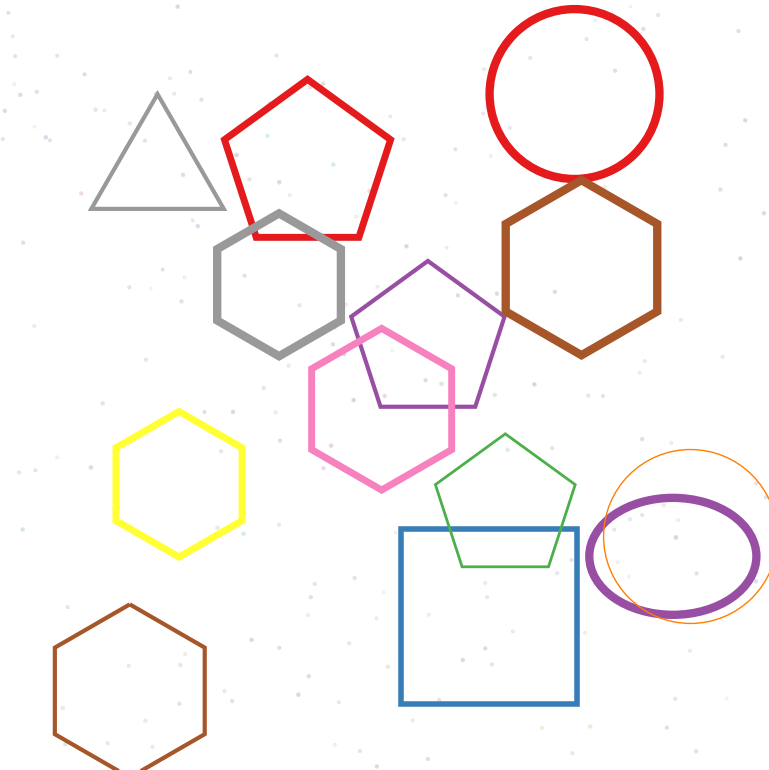[{"shape": "circle", "thickness": 3, "radius": 0.55, "center": [0.746, 0.878]}, {"shape": "pentagon", "thickness": 2.5, "radius": 0.57, "center": [0.399, 0.784]}, {"shape": "square", "thickness": 2, "radius": 0.57, "center": [0.635, 0.199]}, {"shape": "pentagon", "thickness": 1, "radius": 0.48, "center": [0.656, 0.341]}, {"shape": "pentagon", "thickness": 1.5, "radius": 0.52, "center": [0.556, 0.556]}, {"shape": "oval", "thickness": 3, "radius": 0.54, "center": [0.874, 0.277]}, {"shape": "circle", "thickness": 0.5, "radius": 0.56, "center": [0.897, 0.303]}, {"shape": "hexagon", "thickness": 2.5, "radius": 0.47, "center": [0.232, 0.371]}, {"shape": "hexagon", "thickness": 1.5, "radius": 0.56, "center": [0.169, 0.103]}, {"shape": "hexagon", "thickness": 3, "radius": 0.57, "center": [0.755, 0.652]}, {"shape": "hexagon", "thickness": 2.5, "radius": 0.52, "center": [0.496, 0.469]}, {"shape": "hexagon", "thickness": 3, "radius": 0.46, "center": [0.362, 0.63]}, {"shape": "triangle", "thickness": 1.5, "radius": 0.5, "center": [0.205, 0.778]}]